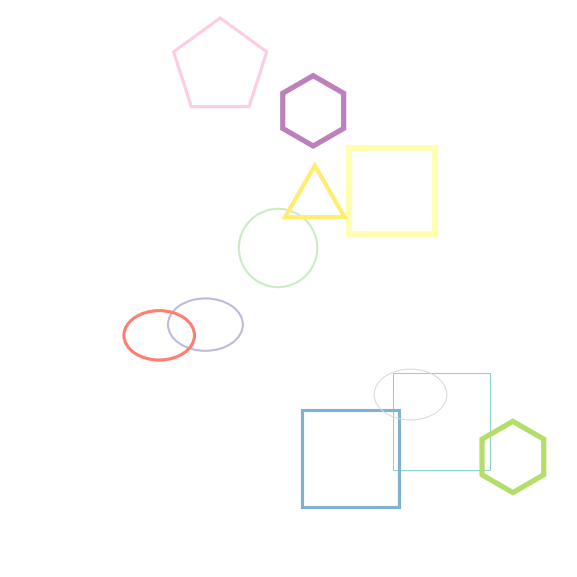[{"shape": "square", "thickness": 0.5, "radius": 0.42, "center": [0.765, 0.27]}, {"shape": "square", "thickness": 3, "radius": 0.37, "center": [0.679, 0.669]}, {"shape": "oval", "thickness": 1, "radius": 0.32, "center": [0.356, 0.437]}, {"shape": "oval", "thickness": 1.5, "radius": 0.31, "center": [0.276, 0.418]}, {"shape": "square", "thickness": 1.5, "radius": 0.42, "center": [0.606, 0.205]}, {"shape": "hexagon", "thickness": 2.5, "radius": 0.31, "center": [0.888, 0.208]}, {"shape": "pentagon", "thickness": 1.5, "radius": 0.42, "center": [0.381, 0.883]}, {"shape": "oval", "thickness": 0.5, "radius": 0.31, "center": [0.711, 0.316]}, {"shape": "hexagon", "thickness": 2.5, "radius": 0.3, "center": [0.542, 0.807]}, {"shape": "circle", "thickness": 1, "radius": 0.34, "center": [0.482, 0.57]}, {"shape": "triangle", "thickness": 2, "radius": 0.3, "center": [0.545, 0.653]}]